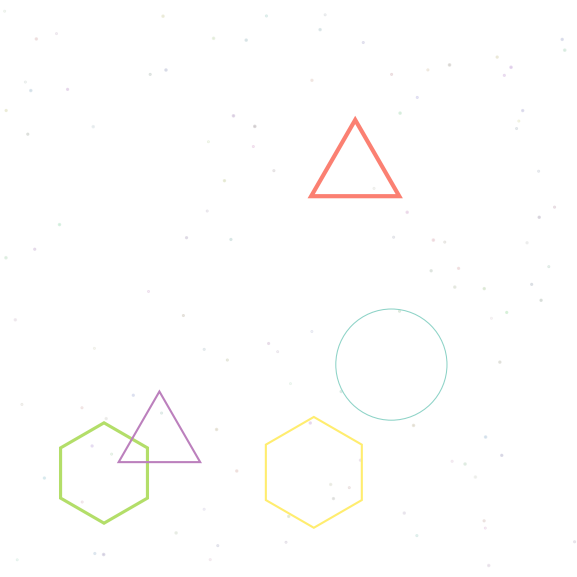[{"shape": "circle", "thickness": 0.5, "radius": 0.48, "center": [0.678, 0.368]}, {"shape": "triangle", "thickness": 2, "radius": 0.44, "center": [0.615, 0.703]}, {"shape": "hexagon", "thickness": 1.5, "radius": 0.43, "center": [0.18, 0.18]}, {"shape": "triangle", "thickness": 1, "radius": 0.41, "center": [0.276, 0.24]}, {"shape": "hexagon", "thickness": 1, "radius": 0.48, "center": [0.543, 0.181]}]